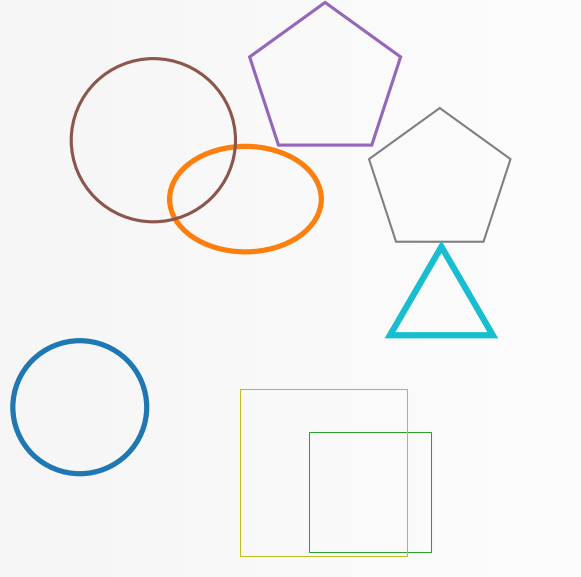[{"shape": "circle", "thickness": 2.5, "radius": 0.58, "center": [0.137, 0.294]}, {"shape": "oval", "thickness": 2.5, "radius": 0.65, "center": [0.422, 0.654]}, {"shape": "square", "thickness": 0.5, "radius": 0.52, "center": [0.637, 0.148]}, {"shape": "pentagon", "thickness": 1.5, "radius": 0.68, "center": [0.559, 0.858]}, {"shape": "circle", "thickness": 1.5, "radius": 0.71, "center": [0.264, 0.756]}, {"shape": "pentagon", "thickness": 1, "radius": 0.64, "center": [0.757, 0.684]}, {"shape": "square", "thickness": 0.5, "radius": 0.72, "center": [0.557, 0.181]}, {"shape": "triangle", "thickness": 3, "radius": 0.51, "center": [0.759, 0.47]}]